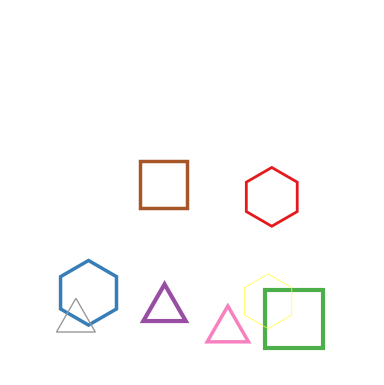[{"shape": "hexagon", "thickness": 2, "radius": 0.38, "center": [0.706, 0.489]}, {"shape": "hexagon", "thickness": 2.5, "radius": 0.42, "center": [0.23, 0.24]}, {"shape": "square", "thickness": 3, "radius": 0.38, "center": [0.763, 0.172]}, {"shape": "triangle", "thickness": 3, "radius": 0.32, "center": [0.427, 0.198]}, {"shape": "hexagon", "thickness": 0.5, "radius": 0.36, "center": [0.696, 0.217]}, {"shape": "square", "thickness": 2.5, "radius": 0.3, "center": [0.425, 0.521]}, {"shape": "triangle", "thickness": 2.5, "radius": 0.31, "center": [0.592, 0.143]}, {"shape": "triangle", "thickness": 1, "radius": 0.29, "center": [0.197, 0.167]}]